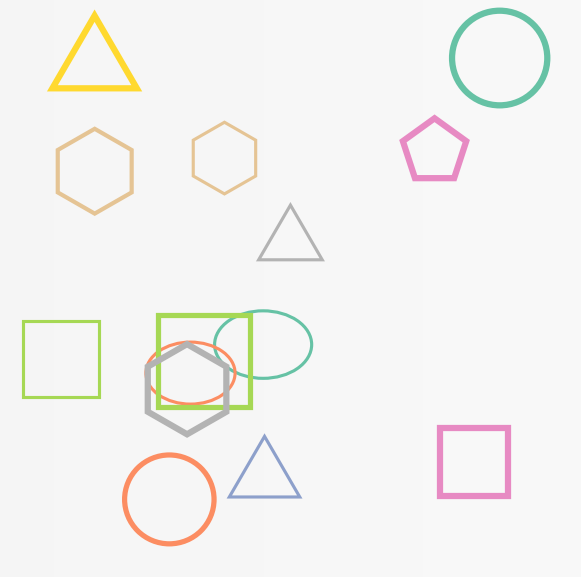[{"shape": "oval", "thickness": 1.5, "radius": 0.42, "center": [0.453, 0.402]}, {"shape": "circle", "thickness": 3, "radius": 0.41, "center": [0.86, 0.899]}, {"shape": "oval", "thickness": 1.5, "radius": 0.38, "center": [0.328, 0.353]}, {"shape": "circle", "thickness": 2.5, "radius": 0.38, "center": [0.291, 0.134]}, {"shape": "triangle", "thickness": 1.5, "radius": 0.35, "center": [0.455, 0.174]}, {"shape": "pentagon", "thickness": 3, "radius": 0.29, "center": [0.748, 0.737]}, {"shape": "square", "thickness": 3, "radius": 0.29, "center": [0.816, 0.199]}, {"shape": "square", "thickness": 1.5, "radius": 0.33, "center": [0.105, 0.378]}, {"shape": "square", "thickness": 2.5, "radius": 0.4, "center": [0.351, 0.374]}, {"shape": "triangle", "thickness": 3, "radius": 0.42, "center": [0.163, 0.888]}, {"shape": "hexagon", "thickness": 1.5, "radius": 0.31, "center": [0.386, 0.725]}, {"shape": "hexagon", "thickness": 2, "radius": 0.37, "center": [0.163, 0.703]}, {"shape": "hexagon", "thickness": 3, "radius": 0.39, "center": [0.322, 0.325]}, {"shape": "triangle", "thickness": 1.5, "radius": 0.32, "center": [0.5, 0.581]}]